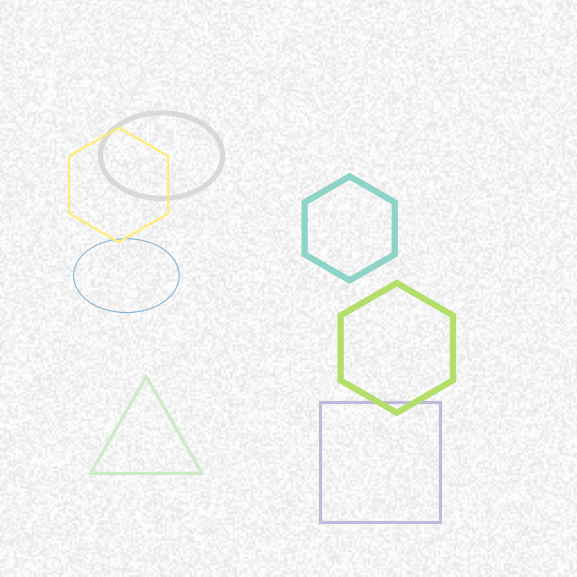[{"shape": "hexagon", "thickness": 3, "radius": 0.45, "center": [0.606, 0.604]}, {"shape": "square", "thickness": 1.5, "radius": 0.52, "center": [0.658, 0.199]}, {"shape": "oval", "thickness": 0.5, "radius": 0.46, "center": [0.219, 0.522]}, {"shape": "hexagon", "thickness": 3, "radius": 0.56, "center": [0.687, 0.397]}, {"shape": "oval", "thickness": 2.5, "radius": 0.53, "center": [0.28, 0.73]}, {"shape": "triangle", "thickness": 1.5, "radius": 0.56, "center": [0.253, 0.235]}, {"shape": "hexagon", "thickness": 1, "radius": 0.5, "center": [0.206, 0.679]}]